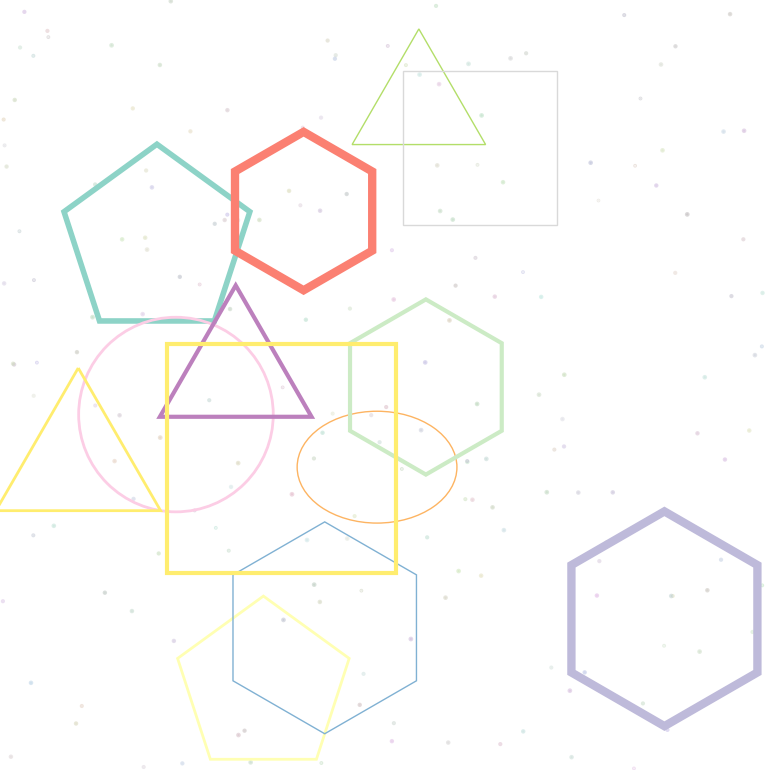[{"shape": "pentagon", "thickness": 2, "radius": 0.63, "center": [0.204, 0.686]}, {"shape": "pentagon", "thickness": 1, "radius": 0.59, "center": [0.342, 0.109]}, {"shape": "hexagon", "thickness": 3, "radius": 0.7, "center": [0.863, 0.196]}, {"shape": "hexagon", "thickness": 3, "radius": 0.51, "center": [0.394, 0.726]}, {"shape": "hexagon", "thickness": 0.5, "radius": 0.69, "center": [0.422, 0.185]}, {"shape": "oval", "thickness": 0.5, "radius": 0.52, "center": [0.49, 0.393]}, {"shape": "triangle", "thickness": 0.5, "radius": 0.5, "center": [0.544, 0.862]}, {"shape": "circle", "thickness": 1, "radius": 0.63, "center": [0.229, 0.462]}, {"shape": "square", "thickness": 0.5, "radius": 0.5, "center": [0.624, 0.808]}, {"shape": "triangle", "thickness": 1.5, "radius": 0.57, "center": [0.306, 0.516]}, {"shape": "hexagon", "thickness": 1.5, "radius": 0.57, "center": [0.553, 0.497]}, {"shape": "square", "thickness": 1.5, "radius": 0.74, "center": [0.365, 0.404]}, {"shape": "triangle", "thickness": 1, "radius": 0.62, "center": [0.102, 0.399]}]